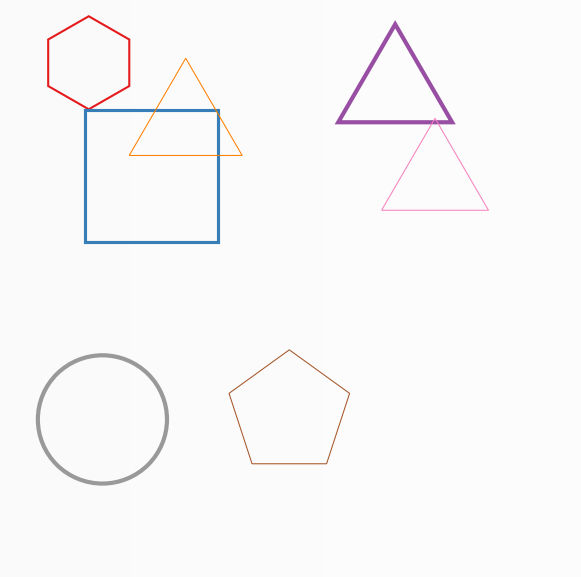[{"shape": "hexagon", "thickness": 1, "radius": 0.4, "center": [0.153, 0.89]}, {"shape": "square", "thickness": 1.5, "radius": 0.57, "center": [0.261, 0.695]}, {"shape": "triangle", "thickness": 2, "radius": 0.57, "center": [0.68, 0.844]}, {"shape": "triangle", "thickness": 0.5, "radius": 0.56, "center": [0.319, 0.786]}, {"shape": "pentagon", "thickness": 0.5, "radius": 0.55, "center": [0.498, 0.284]}, {"shape": "triangle", "thickness": 0.5, "radius": 0.53, "center": [0.748, 0.688]}, {"shape": "circle", "thickness": 2, "radius": 0.56, "center": [0.176, 0.273]}]